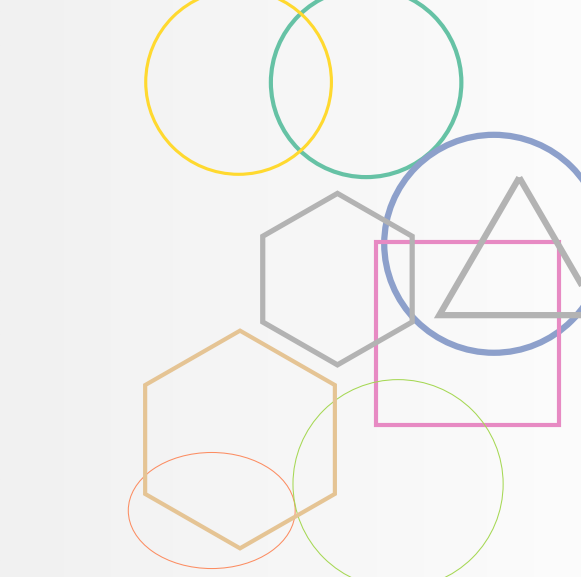[{"shape": "circle", "thickness": 2, "radius": 0.82, "center": [0.63, 0.856]}, {"shape": "oval", "thickness": 0.5, "radius": 0.72, "center": [0.364, 0.115]}, {"shape": "circle", "thickness": 3, "radius": 0.94, "center": [0.85, 0.577]}, {"shape": "square", "thickness": 2, "radius": 0.79, "center": [0.804, 0.422]}, {"shape": "circle", "thickness": 0.5, "radius": 0.9, "center": [0.685, 0.161]}, {"shape": "circle", "thickness": 1.5, "radius": 0.8, "center": [0.41, 0.857]}, {"shape": "hexagon", "thickness": 2, "radius": 0.94, "center": [0.413, 0.238]}, {"shape": "triangle", "thickness": 3, "radius": 0.79, "center": [0.893, 0.533]}, {"shape": "hexagon", "thickness": 2.5, "radius": 0.74, "center": [0.581, 0.516]}]